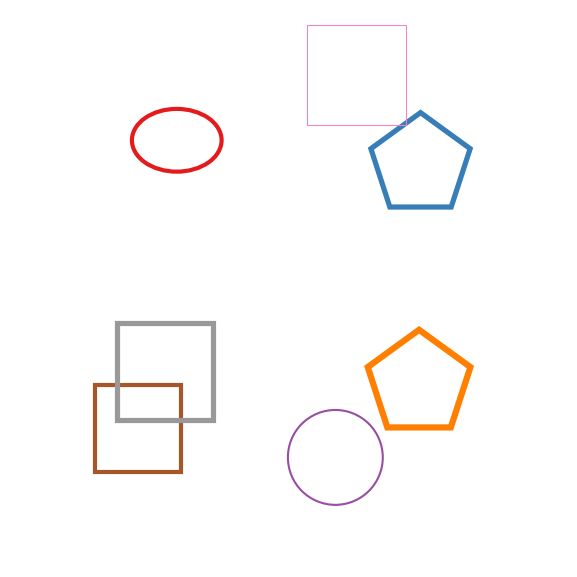[{"shape": "oval", "thickness": 2, "radius": 0.39, "center": [0.306, 0.756]}, {"shape": "pentagon", "thickness": 2.5, "radius": 0.45, "center": [0.728, 0.714]}, {"shape": "circle", "thickness": 1, "radius": 0.41, "center": [0.581, 0.207]}, {"shape": "pentagon", "thickness": 3, "radius": 0.47, "center": [0.726, 0.335]}, {"shape": "square", "thickness": 2, "radius": 0.37, "center": [0.239, 0.257]}, {"shape": "square", "thickness": 0.5, "radius": 0.43, "center": [0.618, 0.869]}, {"shape": "square", "thickness": 2.5, "radius": 0.42, "center": [0.286, 0.356]}]